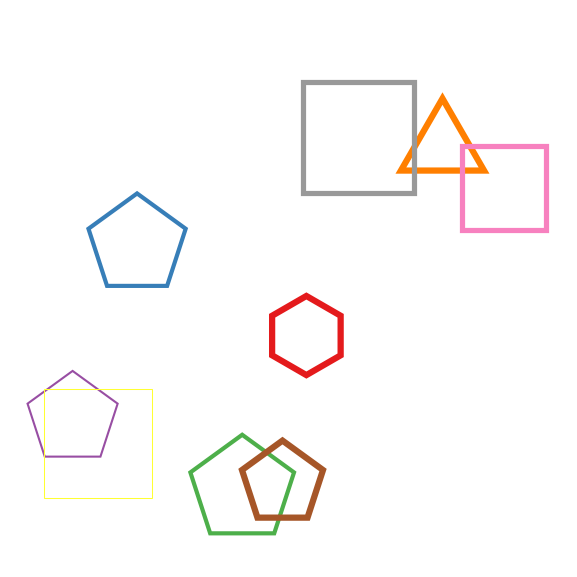[{"shape": "hexagon", "thickness": 3, "radius": 0.34, "center": [0.531, 0.418]}, {"shape": "pentagon", "thickness": 2, "radius": 0.44, "center": [0.237, 0.576]}, {"shape": "pentagon", "thickness": 2, "radius": 0.47, "center": [0.419, 0.152]}, {"shape": "pentagon", "thickness": 1, "radius": 0.41, "center": [0.126, 0.275]}, {"shape": "triangle", "thickness": 3, "radius": 0.42, "center": [0.766, 0.745]}, {"shape": "square", "thickness": 0.5, "radius": 0.47, "center": [0.17, 0.231]}, {"shape": "pentagon", "thickness": 3, "radius": 0.37, "center": [0.489, 0.162]}, {"shape": "square", "thickness": 2.5, "radius": 0.36, "center": [0.873, 0.674]}, {"shape": "square", "thickness": 2.5, "radius": 0.48, "center": [0.621, 0.761]}]